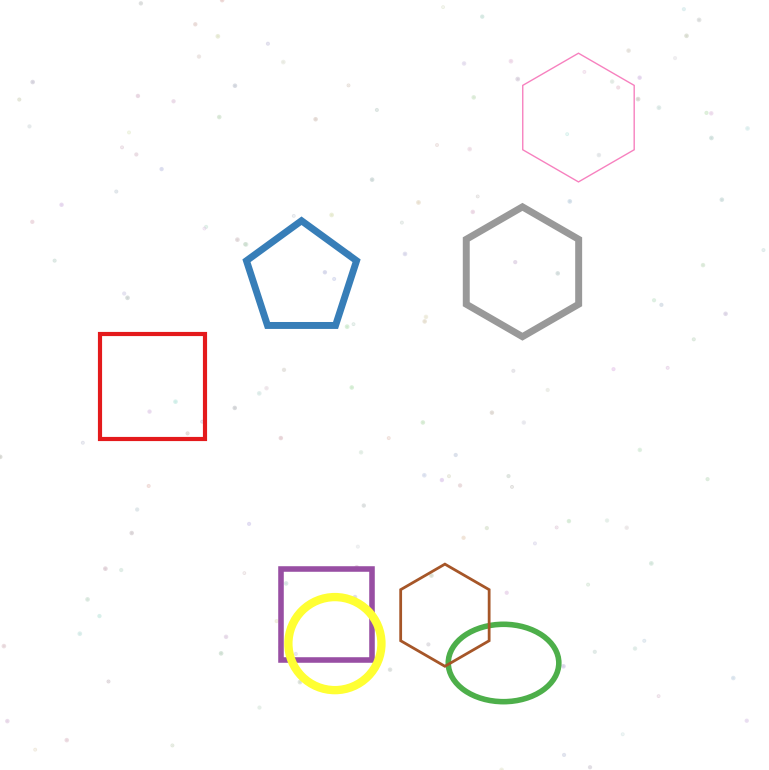[{"shape": "square", "thickness": 1.5, "radius": 0.34, "center": [0.198, 0.498]}, {"shape": "pentagon", "thickness": 2.5, "radius": 0.38, "center": [0.392, 0.638]}, {"shape": "oval", "thickness": 2, "radius": 0.36, "center": [0.654, 0.139]}, {"shape": "square", "thickness": 2, "radius": 0.29, "center": [0.424, 0.202]}, {"shape": "circle", "thickness": 3, "radius": 0.3, "center": [0.435, 0.164]}, {"shape": "hexagon", "thickness": 1, "radius": 0.33, "center": [0.578, 0.201]}, {"shape": "hexagon", "thickness": 0.5, "radius": 0.42, "center": [0.751, 0.847]}, {"shape": "hexagon", "thickness": 2.5, "radius": 0.42, "center": [0.679, 0.647]}]